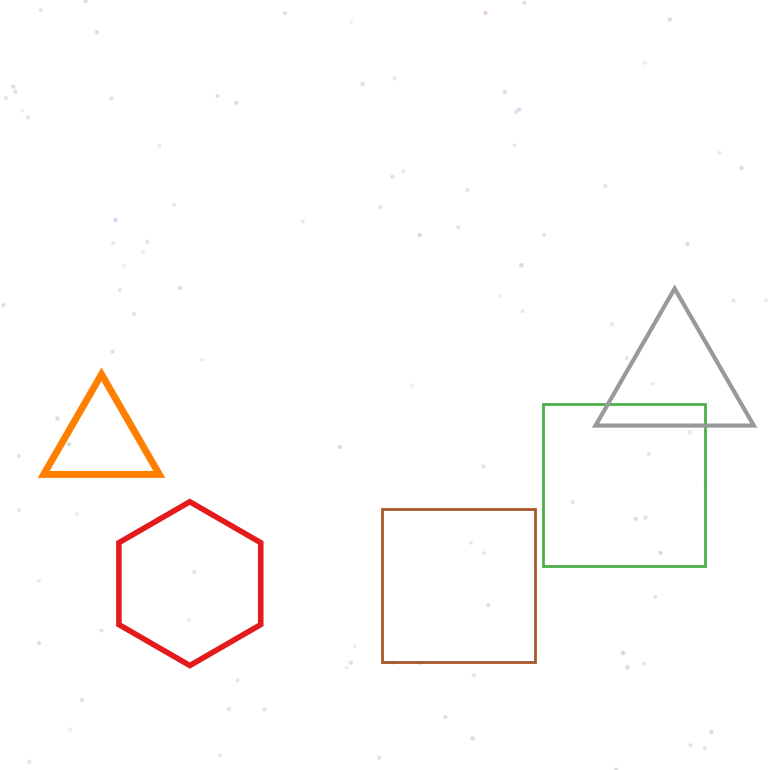[{"shape": "hexagon", "thickness": 2, "radius": 0.53, "center": [0.247, 0.242]}, {"shape": "square", "thickness": 1, "radius": 0.53, "center": [0.811, 0.37]}, {"shape": "triangle", "thickness": 2.5, "radius": 0.43, "center": [0.132, 0.427]}, {"shape": "square", "thickness": 1, "radius": 0.5, "center": [0.596, 0.239]}, {"shape": "triangle", "thickness": 1.5, "radius": 0.59, "center": [0.876, 0.507]}]